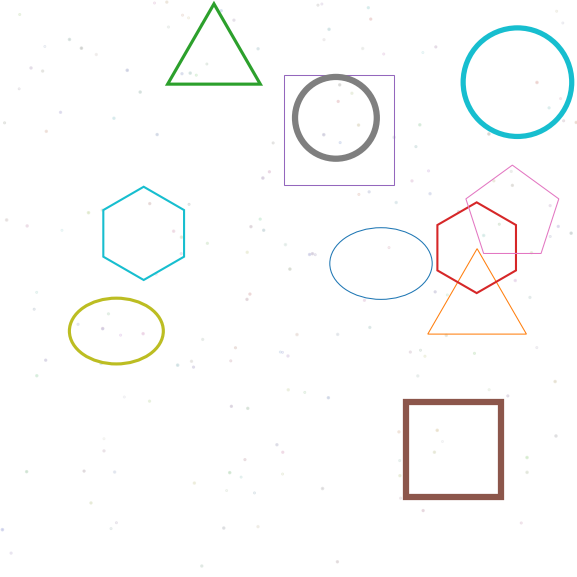[{"shape": "oval", "thickness": 0.5, "radius": 0.44, "center": [0.66, 0.543]}, {"shape": "triangle", "thickness": 0.5, "radius": 0.49, "center": [0.826, 0.47]}, {"shape": "triangle", "thickness": 1.5, "radius": 0.46, "center": [0.371, 0.9]}, {"shape": "hexagon", "thickness": 1, "radius": 0.39, "center": [0.825, 0.57]}, {"shape": "square", "thickness": 0.5, "radius": 0.48, "center": [0.587, 0.774]}, {"shape": "square", "thickness": 3, "radius": 0.41, "center": [0.785, 0.221]}, {"shape": "pentagon", "thickness": 0.5, "radius": 0.42, "center": [0.887, 0.629]}, {"shape": "circle", "thickness": 3, "radius": 0.35, "center": [0.582, 0.795]}, {"shape": "oval", "thickness": 1.5, "radius": 0.41, "center": [0.201, 0.426]}, {"shape": "hexagon", "thickness": 1, "radius": 0.4, "center": [0.249, 0.595]}, {"shape": "circle", "thickness": 2.5, "radius": 0.47, "center": [0.896, 0.857]}]